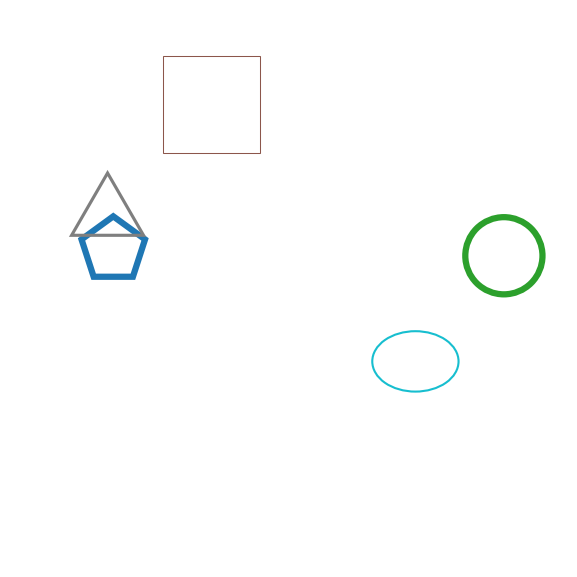[{"shape": "pentagon", "thickness": 3, "radius": 0.29, "center": [0.196, 0.567]}, {"shape": "circle", "thickness": 3, "radius": 0.33, "center": [0.873, 0.556]}, {"shape": "square", "thickness": 0.5, "radius": 0.42, "center": [0.367, 0.818]}, {"shape": "triangle", "thickness": 1.5, "radius": 0.36, "center": [0.186, 0.628]}, {"shape": "oval", "thickness": 1, "radius": 0.37, "center": [0.719, 0.373]}]